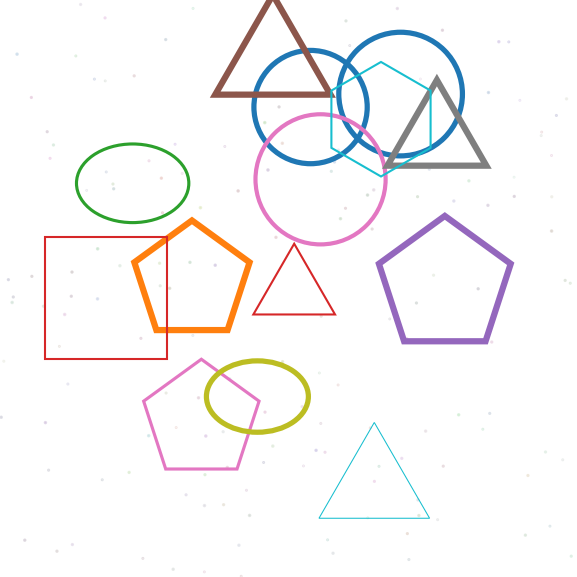[{"shape": "circle", "thickness": 2.5, "radius": 0.49, "center": [0.538, 0.814]}, {"shape": "circle", "thickness": 2.5, "radius": 0.54, "center": [0.694, 0.836]}, {"shape": "pentagon", "thickness": 3, "radius": 0.52, "center": [0.332, 0.512]}, {"shape": "oval", "thickness": 1.5, "radius": 0.49, "center": [0.23, 0.682]}, {"shape": "square", "thickness": 1, "radius": 0.53, "center": [0.184, 0.483]}, {"shape": "triangle", "thickness": 1, "radius": 0.41, "center": [0.509, 0.495]}, {"shape": "pentagon", "thickness": 3, "radius": 0.6, "center": [0.77, 0.505]}, {"shape": "triangle", "thickness": 3, "radius": 0.58, "center": [0.472, 0.893]}, {"shape": "pentagon", "thickness": 1.5, "radius": 0.53, "center": [0.349, 0.272]}, {"shape": "circle", "thickness": 2, "radius": 0.56, "center": [0.555, 0.689]}, {"shape": "triangle", "thickness": 3, "radius": 0.49, "center": [0.757, 0.762]}, {"shape": "oval", "thickness": 2.5, "radius": 0.44, "center": [0.446, 0.312]}, {"shape": "hexagon", "thickness": 1, "radius": 0.5, "center": [0.66, 0.793]}, {"shape": "triangle", "thickness": 0.5, "radius": 0.55, "center": [0.648, 0.157]}]